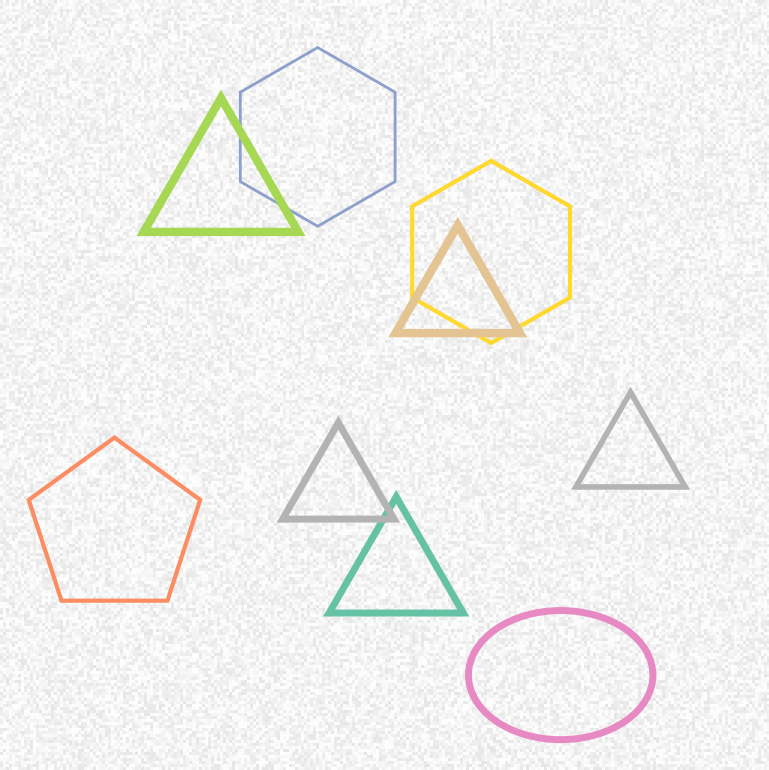[{"shape": "triangle", "thickness": 2.5, "radius": 0.5, "center": [0.515, 0.254]}, {"shape": "pentagon", "thickness": 1.5, "radius": 0.59, "center": [0.149, 0.315]}, {"shape": "hexagon", "thickness": 1, "radius": 0.58, "center": [0.413, 0.822]}, {"shape": "oval", "thickness": 2.5, "radius": 0.6, "center": [0.728, 0.123]}, {"shape": "triangle", "thickness": 3, "radius": 0.58, "center": [0.287, 0.757]}, {"shape": "hexagon", "thickness": 1.5, "radius": 0.59, "center": [0.638, 0.673]}, {"shape": "triangle", "thickness": 3, "radius": 0.47, "center": [0.594, 0.614]}, {"shape": "triangle", "thickness": 2.5, "radius": 0.42, "center": [0.439, 0.368]}, {"shape": "triangle", "thickness": 2, "radius": 0.41, "center": [0.819, 0.409]}]